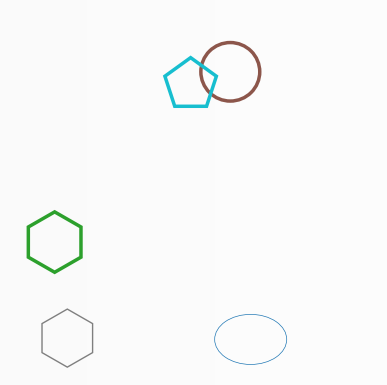[{"shape": "oval", "thickness": 0.5, "radius": 0.46, "center": [0.647, 0.118]}, {"shape": "hexagon", "thickness": 2.5, "radius": 0.39, "center": [0.141, 0.371]}, {"shape": "circle", "thickness": 2.5, "radius": 0.38, "center": [0.594, 0.813]}, {"shape": "hexagon", "thickness": 1, "radius": 0.38, "center": [0.174, 0.122]}, {"shape": "pentagon", "thickness": 2.5, "radius": 0.35, "center": [0.492, 0.78]}]